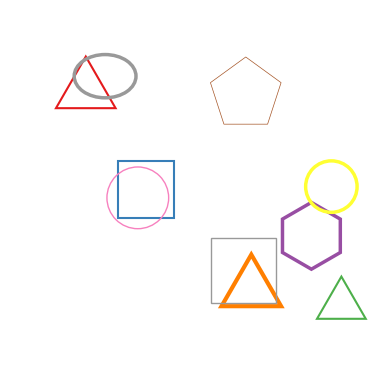[{"shape": "triangle", "thickness": 1.5, "radius": 0.45, "center": [0.223, 0.764]}, {"shape": "square", "thickness": 1.5, "radius": 0.37, "center": [0.379, 0.507]}, {"shape": "triangle", "thickness": 1.5, "radius": 0.37, "center": [0.887, 0.208]}, {"shape": "hexagon", "thickness": 2.5, "radius": 0.43, "center": [0.809, 0.388]}, {"shape": "triangle", "thickness": 3, "radius": 0.45, "center": [0.653, 0.249]}, {"shape": "circle", "thickness": 2.5, "radius": 0.33, "center": [0.861, 0.515]}, {"shape": "pentagon", "thickness": 0.5, "radius": 0.48, "center": [0.638, 0.756]}, {"shape": "circle", "thickness": 1, "radius": 0.4, "center": [0.358, 0.486]}, {"shape": "oval", "thickness": 2.5, "radius": 0.4, "center": [0.273, 0.802]}, {"shape": "square", "thickness": 1, "radius": 0.42, "center": [0.634, 0.297]}]